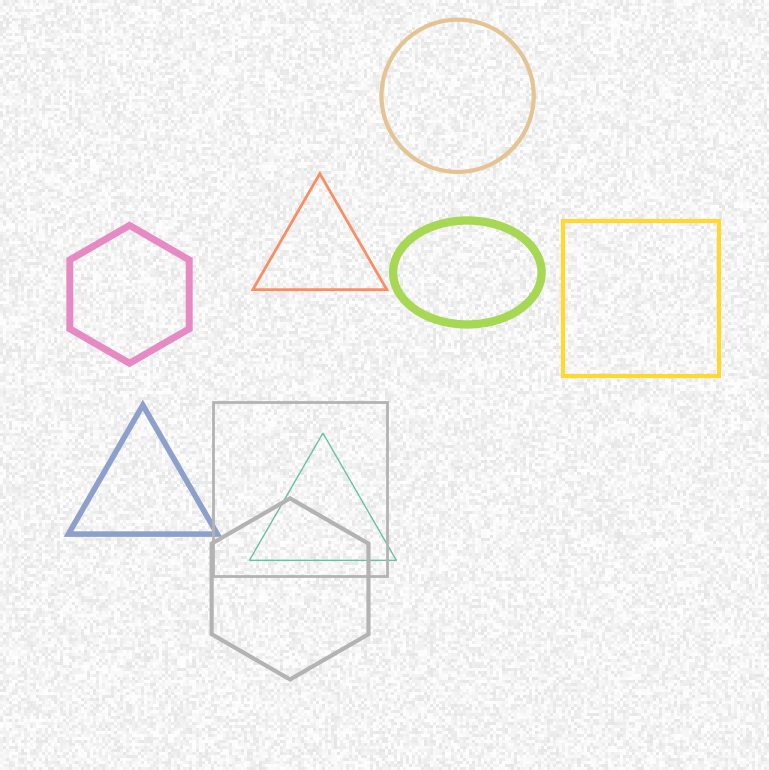[{"shape": "triangle", "thickness": 0.5, "radius": 0.55, "center": [0.419, 0.327]}, {"shape": "triangle", "thickness": 1, "radius": 0.5, "center": [0.415, 0.674]}, {"shape": "triangle", "thickness": 2, "radius": 0.56, "center": [0.186, 0.362]}, {"shape": "hexagon", "thickness": 2.5, "radius": 0.45, "center": [0.168, 0.618]}, {"shape": "oval", "thickness": 3, "radius": 0.48, "center": [0.607, 0.646]}, {"shape": "square", "thickness": 1.5, "radius": 0.51, "center": [0.833, 0.612]}, {"shape": "circle", "thickness": 1.5, "radius": 0.49, "center": [0.594, 0.876]}, {"shape": "square", "thickness": 1, "radius": 0.56, "center": [0.389, 0.365]}, {"shape": "hexagon", "thickness": 1.5, "radius": 0.59, "center": [0.377, 0.235]}]